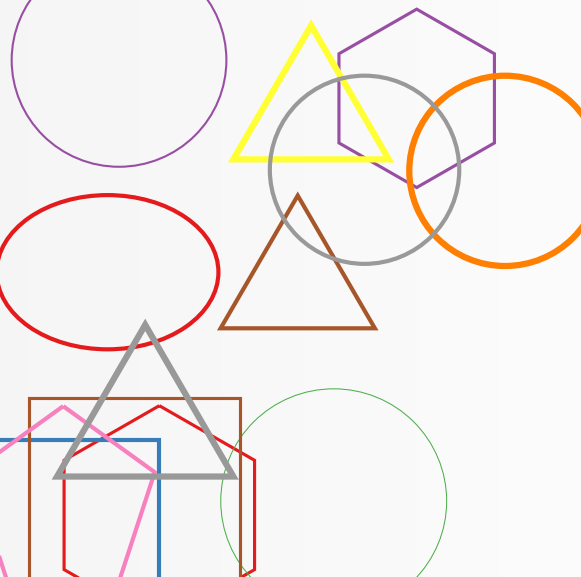[{"shape": "hexagon", "thickness": 1.5, "radius": 0.95, "center": [0.274, 0.107]}, {"shape": "oval", "thickness": 2, "radius": 0.95, "center": [0.185, 0.528]}, {"shape": "square", "thickness": 2, "radius": 0.69, "center": [0.136, 0.1]}, {"shape": "circle", "thickness": 0.5, "radius": 0.97, "center": [0.574, 0.132]}, {"shape": "hexagon", "thickness": 1.5, "radius": 0.77, "center": [0.717, 0.829]}, {"shape": "circle", "thickness": 1, "radius": 0.92, "center": [0.205, 0.895]}, {"shape": "circle", "thickness": 3, "radius": 0.82, "center": [0.869, 0.703]}, {"shape": "triangle", "thickness": 3, "radius": 0.77, "center": [0.535, 0.8]}, {"shape": "square", "thickness": 1.5, "radius": 0.91, "center": [0.232, 0.128]}, {"shape": "triangle", "thickness": 2, "radius": 0.77, "center": [0.512, 0.507]}, {"shape": "pentagon", "thickness": 2, "radius": 0.83, "center": [0.109, 0.13]}, {"shape": "triangle", "thickness": 3, "radius": 0.88, "center": [0.25, 0.262]}, {"shape": "circle", "thickness": 2, "radius": 0.81, "center": [0.627, 0.705]}]